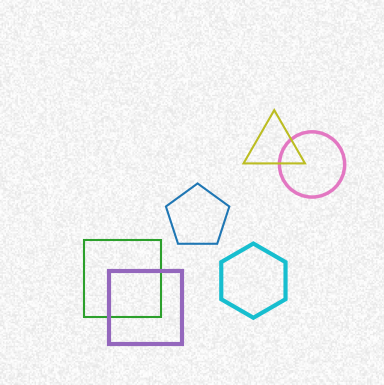[{"shape": "pentagon", "thickness": 1.5, "radius": 0.43, "center": [0.513, 0.437]}, {"shape": "square", "thickness": 1.5, "radius": 0.5, "center": [0.319, 0.276]}, {"shape": "square", "thickness": 3, "radius": 0.47, "center": [0.377, 0.202]}, {"shape": "circle", "thickness": 2.5, "radius": 0.42, "center": [0.811, 0.573]}, {"shape": "triangle", "thickness": 1.5, "radius": 0.46, "center": [0.712, 0.622]}, {"shape": "hexagon", "thickness": 3, "radius": 0.48, "center": [0.658, 0.271]}]